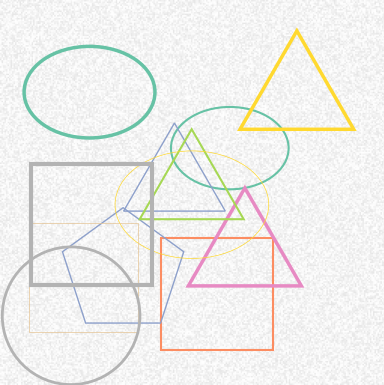[{"shape": "oval", "thickness": 2.5, "radius": 0.85, "center": [0.233, 0.761]}, {"shape": "oval", "thickness": 1.5, "radius": 0.76, "center": [0.597, 0.615]}, {"shape": "square", "thickness": 1.5, "radius": 0.73, "center": [0.563, 0.237]}, {"shape": "pentagon", "thickness": 1, "radius": 0.83, "center": [0.32, 0.295]}, {"shape": "triangle", "thickness": 1, "radius": 0.76, "center": [0.453, 0.528]}, {"shape": "triangle", "thickness": 2.5, "radius": 0.85, "center": [0.636, 0.342]}, {"shape": "triangle", "thickness": 1.5, "radius": 0.78, "center": [0.498, 0.509]}, {"shape": "oval", "thickness": 0.5, "radius": 1.0, "center": [0.498, 0.468]}, {"shape": "triangle", "thickness": 2.5, "radius": 0.85, "center": [0.771, 0.749]}, {"shape": "square", "thickness": 0.5, "radius": 0.71, "center": [0.216, 0.28]}, {"shape": "circle", "thickness": 2, "radius": 0.89, "center": [0.185, 0.18]}, {"shape": "square", "thickness": 3, "radius": 0.79, "center": [0.238, 0.417]}]